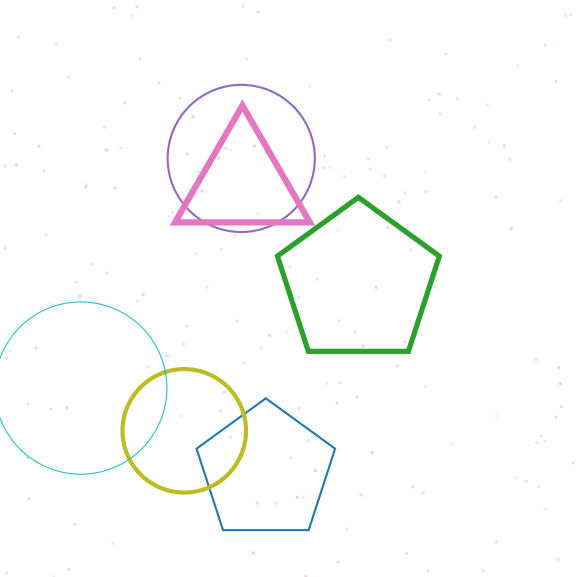[{"shape": "pentagon", "thickness": 1, "radius": 0.63, "center": [0.46, 0.183]}, {"shape": "pentagon", "thickness": 2.5, "radius": 0.74, "center": [0.621, 0.51]}, {"shape": "circle", "thickness": 1, "radius": 0.64, "center": [0.418, 0.725]}, {"shape": "triangle", "thickness": 3, "radius": 0.67, "center": [0.42, 0.681]}, {"shape": "circle", "thickness": 2, "radius": 0.53, "center": [0.319, 0.253]}, {"shape": "circle", "thickness": 0.5, "radius": 0.75, "center": [0.14, 0.327]}]